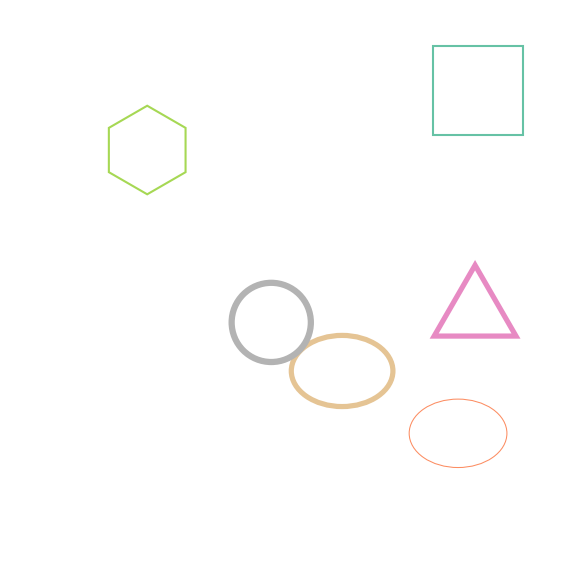[{"shape": "square", "thickness": 1, "radius": 0.39, "center": [0.827, 0.842]}, {"shape": "oval", "thickness": 0.5, "radius": 0.42, "center": [0.793, 0.249]}, {"shape": "triangle", "thickness": 2.5, "radius": 0.41, "center": [0.823, 0.458]}, {"shape": "hexagon", "thickness": 1, "radius": 0.38, "center": [0.255, 0.739]}, {"shape": "oval", "thickness": 2.5, "radius": 0.44, "center": [0.592, 0.357]}, {"shape": "circle", "thickness": 3, "radius": 0.34, "center": [0.47, 0.441]}]